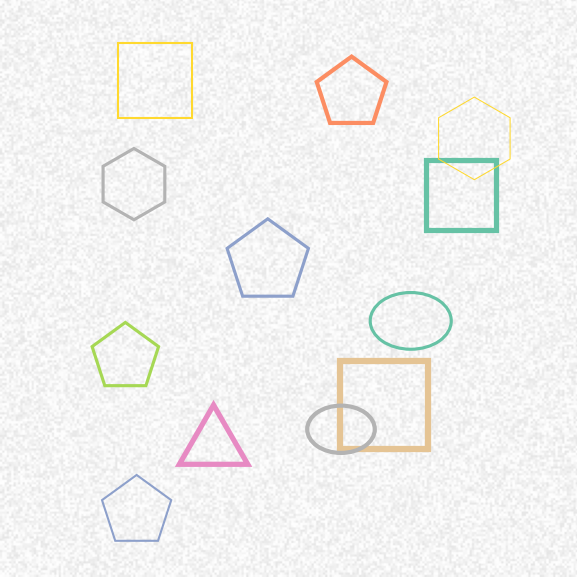[{"shape": "square", "thickness": 2.5, "radius": 0.3, "center": [0.798, 0.662]}, {"shape": "oval", "thickness": 1.5, "radius": 0.35, "center": [0.711, 0.443]}, {"shape": "pentagon", "thickness": 2, "radius": 0.32, "center": [0.609, 0.838]}, {"shape": "pentagon", "thickness": 1, "radius": 0.32, "center": [0.237, 0.114]}, {"shape": "pentagon", "thickness": 1.5, "radius": 0.37, "center": [0.464, 0.546]}, {"shape": "triangle", "thickness": 2.5, "radius": 0.34, "center": [0.37, 0.229]}, {"shape": "pentagon", "thickness": 1.5, "radius": 0.3, "center": [0.217, 0.38]}, {"shape": "hexagon", "thickness": 0.5, "radius": 0.36, "center": [0.821, 0.759]}, {"shape": "square", "thickness": 1, "radius": 0.32, "center": [0.269, 0.86]}, {"shape": "square", "thickness": 3, "radius": 0.38, "center": [0.665, 0.297]}, {"shape": "oval", "thickness": 2, "radius": 0.29, "center": [0.59, 0.256]}, {"shape": "hexagon", "thickness": 1.5, "radius": 0.31, "center": [0.232, 0.68]}]